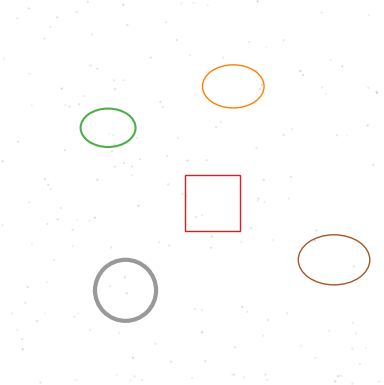[{"shape": "square", "thickness": 1, "radius": 0.36, "center": [0.553, 0.473]}, {"shape": "oval", "thickness": 1.5, "radius": 0.36, "center": [0.281, 0.668]}, {"shape": "oval", "thickness": 1, "radius": 0.4, "center": [0.606, 0.776]}, {"shape": "oval", "thickness": 1, "radius": 0.46, "center": [0.868, 0.325]}, {"shape": "circle", "thickness": 3, "radius": 0.4, "center": [0.326, 0.246]}]